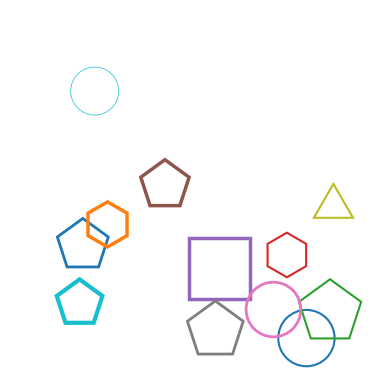[{"shape": "circle", "thickness": 1.5, "radius": 0.37, "center": [0.796, 0.122]}, {"shape": "pentagon", "thickness": 2, "radius": 0.35, "center": [0.215, 0.363]}, {"shape": "hexagon", "thickness": 2.5, "radius": 0.29, "center": [0.279, 0.417]}, {"shape": "pentagon", "thickness": 1.5, "radius": 0.42, "center": [0.857, 0.19]}, {"shape": "hexagon", "thickness": 1.5, "radius": 0.29, "center": [0.745, 0.338]}, {"shape": "square", "thickness": 2.5, "radius": 0.4, "center": [0.569, 0.303]}, {"shape": "pentagon", "thickness": 2.5, "radius": 0.33, "center": [0.428, 0.519]}, {"shape": "circle", "thickness": 2, "radius": 0.35, "center": [0.71, 0.196]}, {"shape": "pentagon", "thickness": 2, "radius": 0.38, "center": [0.559, 0.142]}, {"shape": "triangle", "thickness": 1.5, "radius": 0.29, "center": [0.866, 0.464]}, {"shape": "circle", "thickness": 0.5, "radius": 0.31, "center": [0.246, 0.764]}, {"shape": "pentagon", "thickness": 3, "radius": 0.31, "center": [0.207, 0.212]}]